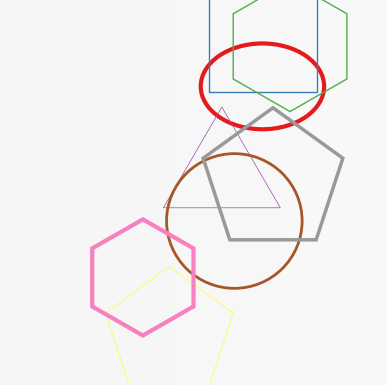[{"shape": "oval", "thickness": 3, "radius": 0.8, "center": [0.677, 0.776]}, {"shape": "square", "thickness": 1, "radius": 0.7, "center": [0.678, 0.9]}, {"shape": "hexagon", "thickness": 1, "radius": 0.85, "center": [0.749, 0.88]}, {"shape": "triangle", "thickness": 0.5, "radius": 0.87, "center": [0.573, 0.547]}, {"shape": "pentagon", "thickness": 0.5, "radius": 0.87, "center": [0.437, 0.134]}, {"shape": "circle", "thickness": 2, "radius": 0.87, "center": [0.605, 0.426]}, {"shape": "hexagon", "thickness": 3, "radius": 0.75, "center": [0.369, 0.279]}, {"shape": "pentagon", "thickness": 2.5, "radius": 0.95, "center": [0.704, 0.53]}]